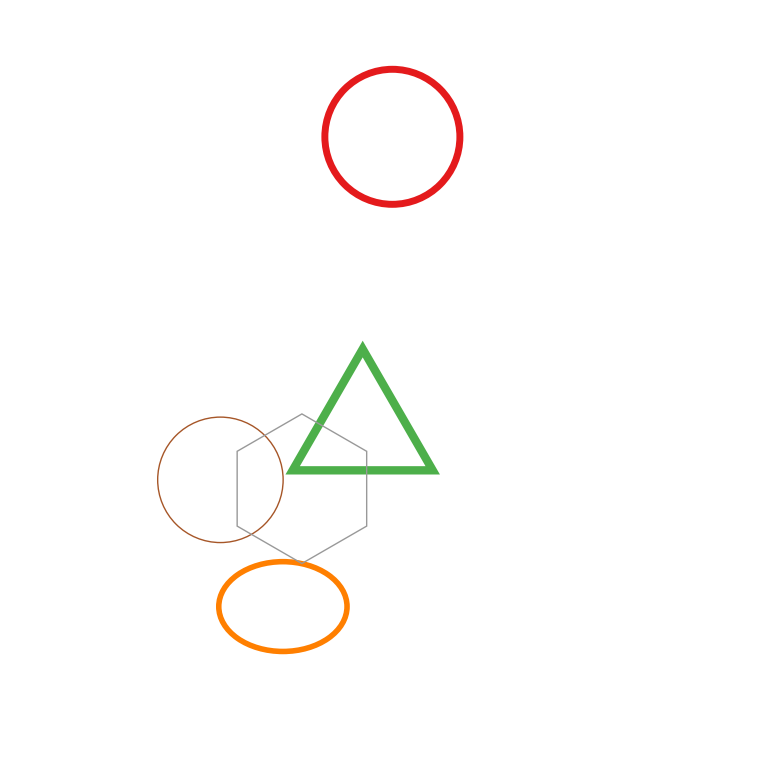[{"shape": "circle", "thickness": 2.5, "radius": 0.44, "center": [0.51, 0.822]}, {"shape": "triangle", "thickness": 3, "radius": 0.53, "center": [0.471, 0.442]}, {"shape": "oval", "thickness": 2, "radius": 0.42, "center": [0.367, 0.212]}, {"shape": "circle", "thickness": 0.5, "radius": 0.41, "center": [0.286, 0.377]}, {"shape": "hexagon", "thickness": 0.5, "radius": 0.49, "center": [0.392, 0.365]}]